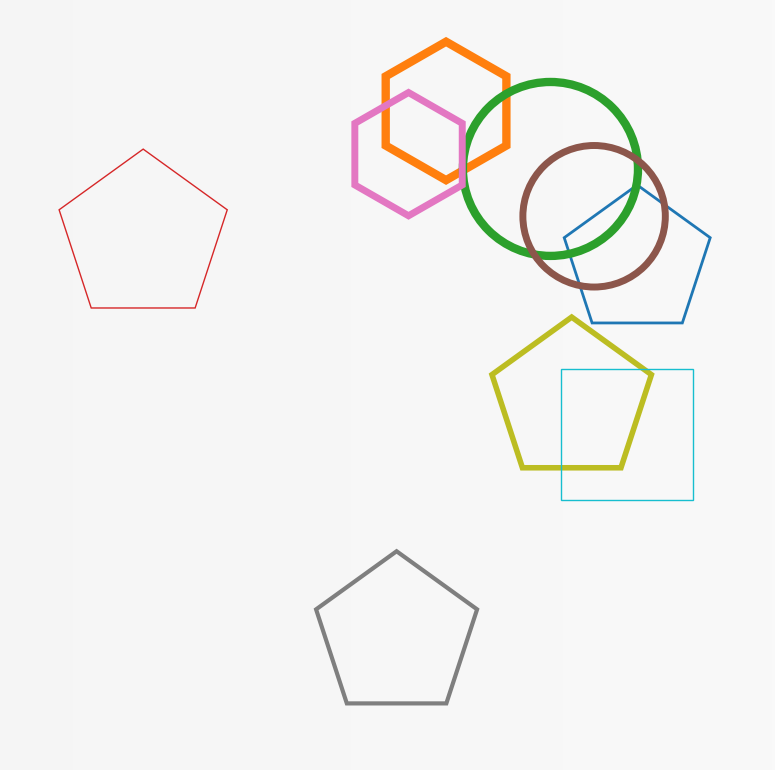[{"shape": "pentagon", "thickness": 1, "radius": 0.5, "center": [0.822, 0.661]}, {"shape": "hexagon", "thickness": 3, "radius": 0.45, "center": [0.576, 0.856]}, {"shape": "circle", "thickness": 3, "radius": 0.56, "center": [0.71, 0.781]}, {"shape": "pentagon", "thickness": 0.5, "radius": 0.57, "center": [0.185, 0.692]}, {"shape": "circle", "thickness": 2.5, "radius": 0.46, "center": [0.767, 0.719]}, {"shape": "hexagon", "thickness": 2.5, "radius": 0.4, "center": [0.527, 0.8]}, {"shape": "pentagon", "thickness": 1.5, "radius": 0.55, "center": [0.512, 0.175]}, {"shape": "pentagon", "thickness": 2, "radius": 0.54, "center": [0.738, 0.48]}, {"shape": "square", "thickness": 0.5, "radius": 0.43, "center": [0.809, 0.435]}]